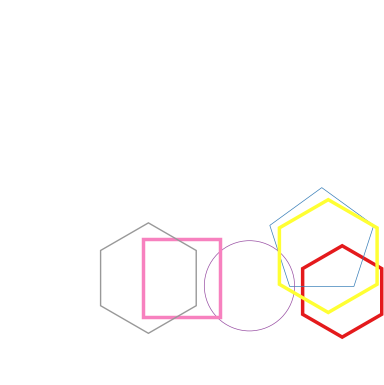[{"shape": "hexagon", "thickness": 2.5, "radius": 0.59, "center": [0.889, 0.243]}, {"shape": "pentagon", "thickness": 0.5, "radius": 0.71, "center": [0.836, 0.371]}, {"shape": "circle", "thickness": 0.5, "radius": 0.59, "center": [0.648, 0.258]}, {"shape": "hexagon", "thickness": 2.5, "radius": 0.73, "center": [0.853, 0.335]}, {"shape": "square", "thickness": 2.5, "radius": 0.5, "center": [0.472, 0.278]}, {"shape": "hexagon", "thickness": 1, "radius": 0.72, "center": [0.385, 0.278]}]